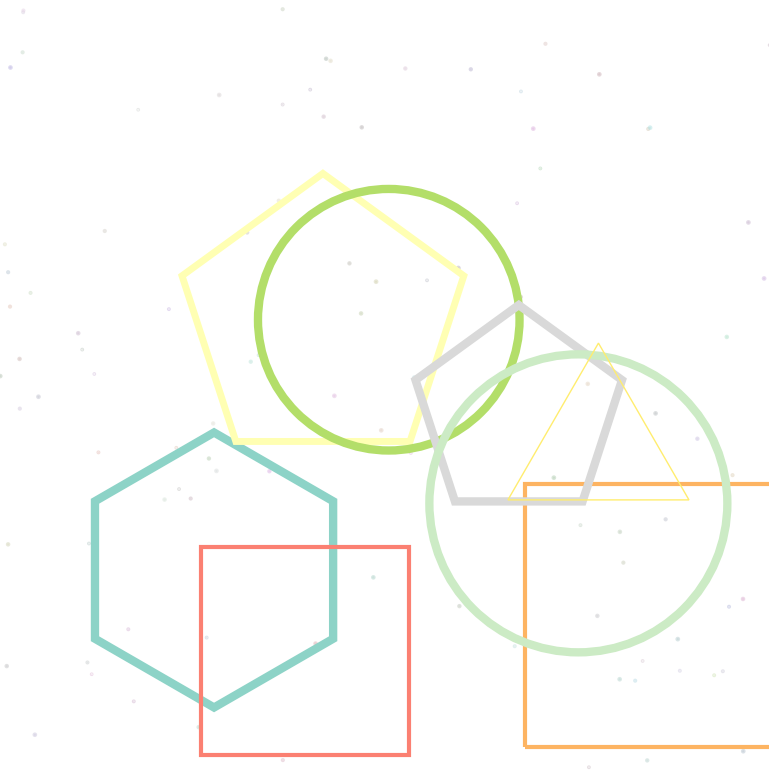[{"shape": "hexagon", "thickness": 3, "radius": 0.89, "center": [0.278, 0.26]}, {"shape": "pentagon", "thickness": 2.5, "radius": 0.96, "center": [0.419, 0.582]}, {"shape": "square", "thickness": 1.5, "radius": 0.67, "center": [0.396, 0.155]}, {"shape": "square", "thickness": 1.5, "radius": 0.85, "center": [0.853, 0.201]}, {"shape": "circle", "thickness": 3, "radius": 0.85, "center": [0.505, 0.585]}, {"shape": "pentagon", "thickness": 3, "radius": 0.7, "center": [0.674, 0.463]}, {"shape": "circle", "thickness": 3, "radius": 0.97, "center": [0.751, 0.346]}, {"shape": "triangle", "thickness": 0.5, "radius": 0.68, "center": [0.777, 0.419]}]